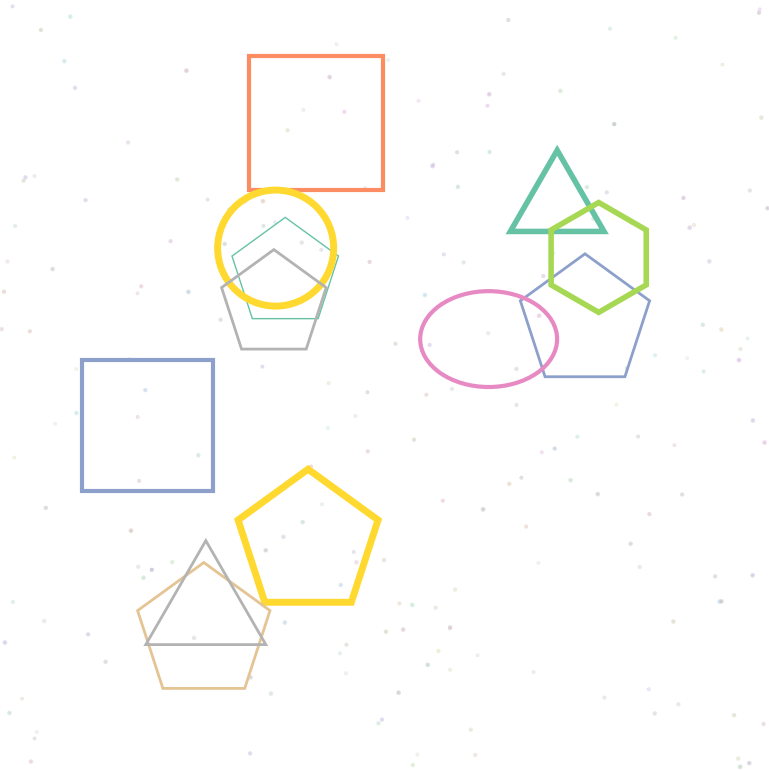[{"shape": "triangle", "thickness": 2, "radius": 0.35, "center": [0.724, 0.735]}, {"shape": "pentagon", "thickness": 0.5, "radius": 0.36, "center": [0.37, 0.645]}, {"shape": "square", "thickness": 1.5, "radius": 0.43, "center": [0.41, 0.84]}, {"shape": "square", "thickness": 1.5, "radius": 0.43, "center": [0.191, 0.447]}, {"shape": "pentagon", "thickness": 1, "radius": 0.44, "center": [0.76, 0.582]}, {"shape": "oval", "thickness": 1.5, "radius": 0.44, "center": [0.635, 0.56]}, {"shape": "hexagon", "thickness": 2, "radius": 0.36, "center": [0.778, 0.666]}, {"shape": "pentagon", "thickness": 2.5, "radius": 0.48, "center": [0.4, 0.295]}, {"shape": "circle", "thickness": 2.5, "radius": 0.38, "center": [0.358, 0.678]}, {"shape": "pentagon", "thickness": 1, "radius": 0.45, "center": [0.265, 0.179]}, {"shape": "pentagon", "thickness": 1, "radius": 0.36, "center": [0.356, 0.604]}, {"shape": "triangle", "thickness": 1, "radius": 0.45, "center": [0.267, 0.208]}]